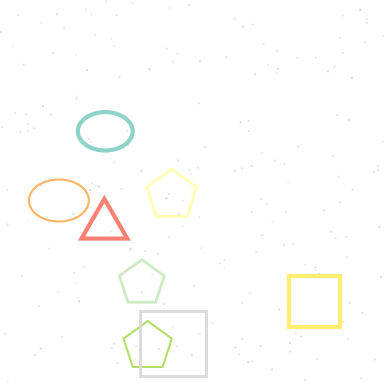[{"shape": "oval", "thickness": 3, "radius": 0.36, "center": [0.273, 0.659]}, {"shape": "pentagon", "thickness": 2, "radius": 0.34, "center": [0.446, 0.493]}, {"shape": "triangle", "thickness": 3, "radius": 0.34, "center": [0.271, 0.415]}, {"shape": "oval", "thickness": 1.5, "radius": 0.39, "center": [0.153, 0.479]}, {"shape": "pentagon", "thickness": 1.5, "radius": 0.33, "center": [0.384, 0.1]}, {"shape": "square", "thickness": 2, "radius": 0.43, "center": [0.449, 0.108]}, {"shape": "pentagon", "thickness": 2, "radius": 0.31, "center": [0.368, 0.264]}, {"shape": "square", "thickness": 3, "radius": 0.33, "center": [0.816, 0.216]}]